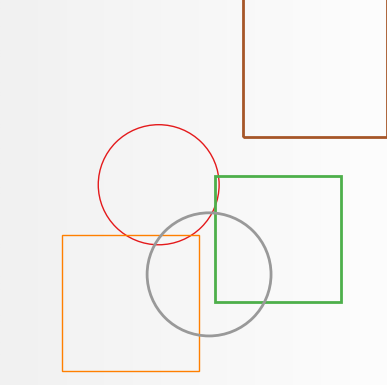[{"shape": "circle", "thickness": 1, "radius": 0.78, "center": [0.41, 0.52]}, {"shape": "square", "thickness": 2, "radius": 0.81, "center": [0.718, 0.379]}, {"shape": "square", "thickness": 1, "radius": 0.88, "center": [0.337, 0.214]}, {"shape": "square", "thickness": 2, "radius": 0.93, "center": [0.813, 0.83]}, {"shape": "circle", "thickness": 2, "radius": 0.8, "center": [0.54, 0.287]}]